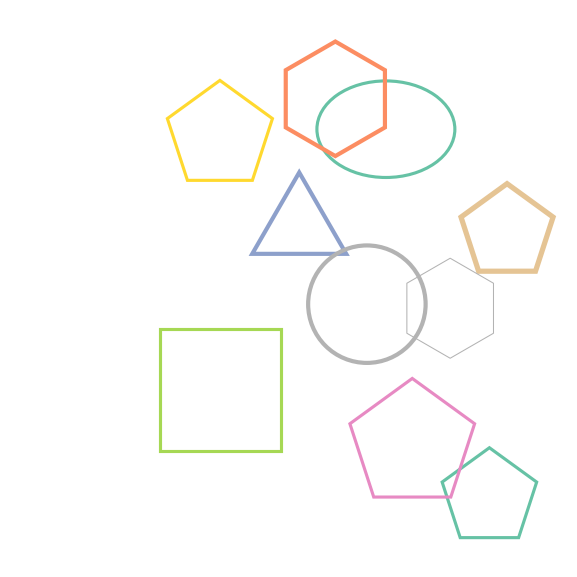[{"shape": "oval", "thickness": 1.5, "radius": 0.6, "center": [0.668, 0.775]}, {"shape": "pentagon", "thickness": 1.5, "radius": 0.43, "center": [0.847, 0.138]}, {"shape": "hexagon", "thickness": 2, "radius": 0.5, "center": [0.581, 0.828]}, {"shape": "triangle", "thickness": 2, "radius": 0.47, "center": [0.518, 0.607]}, {"shape": "pentagon", "thickness": 1.5, "radius": 0.57, "center": [0.714, 0.23]}, {"shape": "square", "thickness": 1.5, "radius": 0.53, "center": [0.382, 0.324]}, {"shape": "pentagon", "thickness": 1.5, "radius": 0.48, "center": [0.381, 0.764]}, {"shape": "pentagon", "thickness": 2.5, "radius": 0.42, "center": [0.878, 0.597]}, {"shape": "circle", "thickness": 2, "radius": 0.51, "center": [0.635, 0.472]}, {"shape": "hexagon", "thickness": 0.5, "radius": 0.43, "center": [0.78, 0.465]}]